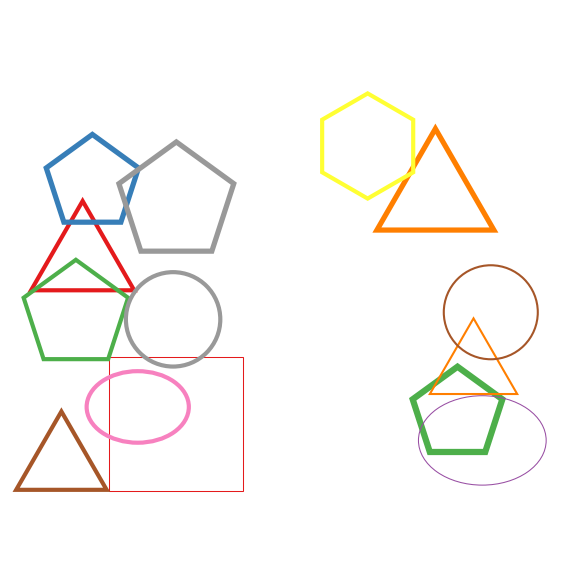[{"shape": "square", "thickness": 0.5, "radius": 0.58, "center": [0.304, 0.265]}, {"shape": "triangle", "thickness": 2, "radius": 0.52, "center": [0.143, 0.548]}, {"shape": "pentagon", "thickness": 2.5, "radius": 0.42, "center": [0.16, 0.682]}, {"shape": "pentagon", "thickness": 2, "radius": 0.48, "center": [0.131, 0.454]}, {"shape": "pentagon", "thickness": 3, "radius": 0.41, "center": [0.792, 0.283]}, {"shape": "oval", "thickness": 0.5, "radius": 0.55, "center": [0.835, 0.237]}, {"shape": "triangle", "thickness": 2.5, "radius": 0.58, "center": [0.754, 0.659]}, {"shape": "triangle", "thickness": 1, "radius": 0.44, "center": [0.82, 0.361]}, {"shape": "hexagon", "thickness": 2, "radius": 0.46, "center": [0.637, 0.746]}, {"shape": "triangle", "thickness": 2, "radius": 0.45, "center": [0.106, 0.196]}, {"shape": "circle", "thickness": 1, "radius": 0.41, "center": [0.85, 0.458]}, {"shape": "oval", "thickness": 2, "radius": 0.44, "center": [0.239, 0.294]}, {"shape": "pentagon", "thickness": 2.5, "radius": 0.52, "center": [0.305, 0.649]}, {"shape": "circle", "thickness": 2, "radius": 0.41, "center": [0.3, 0.446]}]